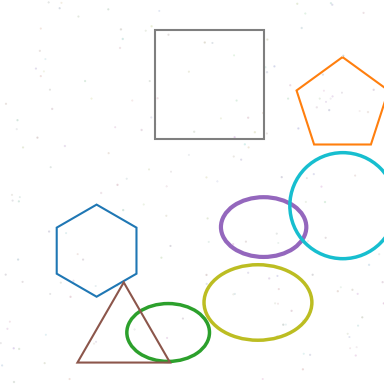[{"shape": "hexagon", "thickness": 1.5, "radius": 0.6, "center": [0.251, 0.349]}, {"shape": "pentagon", "thickness": 1.5, "radius": 0.63, "center": [0.89, 0.726]}, {"shape": "oval", "thickness": 2.5, "radius": 0.54, "center": [0.437, 0.136]}, {"shape": "oval", "thickness": 3, "radius": 0.55, "center": [0.685, 0.41]}, {"shape": "triangle", "thickness": 1.5, "radius": 0.69, "center": [0.321, 0.128]}, {"shape": "square", "thickness": 1.5, "radius": 0.7, "center": [0.544, 0.781]}, {"shape": "oval", "thickness": 2.5, "radius": 0.7, "center": [0.67, 0.214]}, {"shape": "circle", "thickness": 2.5, "radius": 0.69, "center": [0.891, 0.466]}]